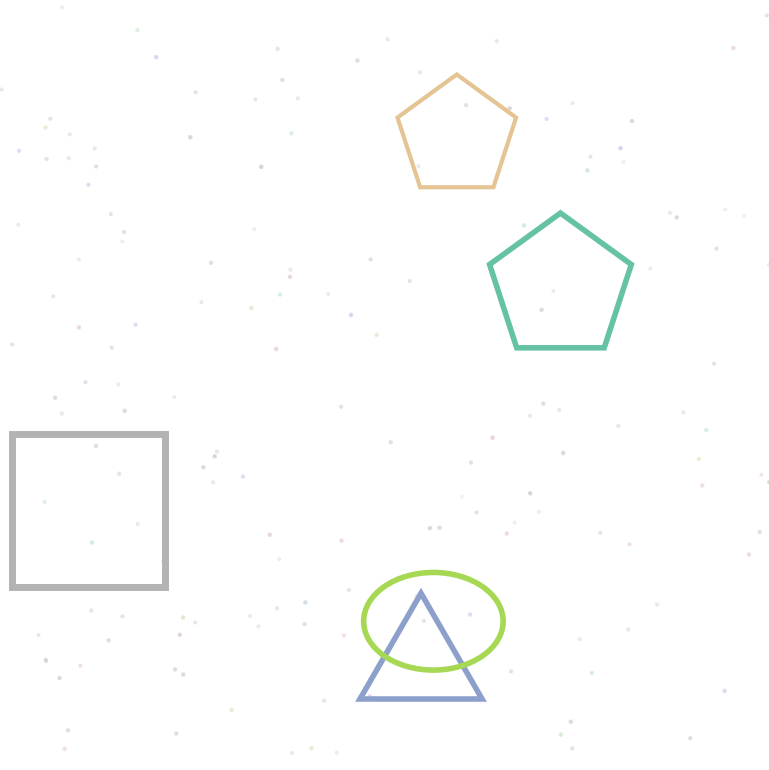[{"shape": "pentagon", "thickness": 2, "radius": 0.48, "center": [0.728, 0.627]}, {"shape": "triangle", "thickness": 2, "radius": 0.46, "center": [0.547, 0.138]}, {"shape": "oval", "thickness": 2, "radius": 0.45, "center": [0.563, 0.193]}, {"shape": "pentagon", "thickness": 1.5, "radius": 0.4, "center": [0.593, 0.822]}, {"shape": "square", "thickness": 2.5, "radius": 0.5, "center": [0.115, 0.337]}]